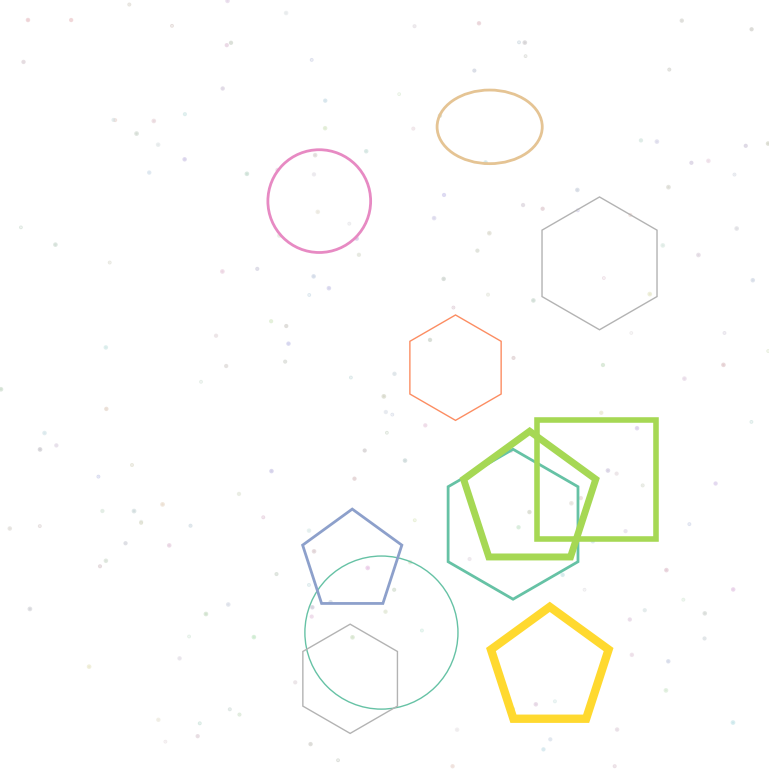[{"shape": "circle", "thickness": 0.5, "radius": 0.5, "center": [0.495, 0.178]}, {"shape": "hexagon", "thickness": 1, "radius": 0.49, "center": [0.666, 0.319]}, {"shape": "hexagon", "thickness": 0.5, "radius": 0.34, "center": [0.592, 0.523]}, {"shape": "pentagon", "thickness": 1, "radius": 0.34, "center": [0.457, 0.271]}, {"shape": "circle", "thickness": 1, "radius": 0.33, "center": [0.415, 0.739]}, {"shape": "pentagon", "thickness": 2.5, "radius": 0.45, "center": [0.688, 0.35]}, {"shape": "square", "thickness": 2, "radius": 0.39, "center": [0.775, 0.378]}, {"shape": "pentagon", "thickness": 3, "radius": 0.4, "center": [0.714, 0.132]}, {"shape": "oval", "thickness": 1, "radius": 0.34, "center": [0.636, 0.835]}, {"shape": "hexagon", "thickness": 0.5, "radius": 0.35, "center": [0.455, 0.118]}, {"shape": "hexagon", "thickness": 0.5, "radius": 0.43, "center": [0.779, 0.658]}]